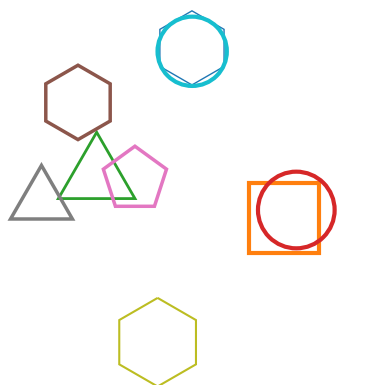[{"shape": "hexagon", "thickness": 1, "radius": 0.48, "center": [0.499, 0.876]}, {"shape": "square", "thickness": 3, "radius": 0.45, "center": [0.738, 0.434]}, {"shape": "triangle", "thickness": 2, "radius": 0.57, "center": [0.251, 0.542]}, {"shape": "circle", "thickness": 3, "radius": 0.5, "center": [0.77, 0.455]}, {"shape": "hexagon", "thickness": 2.5, "radius": 0.48, "center": [0.203, 0.734]}, {"shape": "pentagon", "thickness": 2.5, "radius": 0.43, "center": [0.35, 0.534]}, {"shape": "triangle", "thickness": 2.5, "radius": 0.46, "center": [0.108, 0.478]}, {"shape": "hexagon", "thickness": 1.5, "radius": 0.58, "center": [0.409, 0.111]}, {"shape": "circle", "thickness": 3, "radius": 0.45, "center": [0.499, 0.867]}]